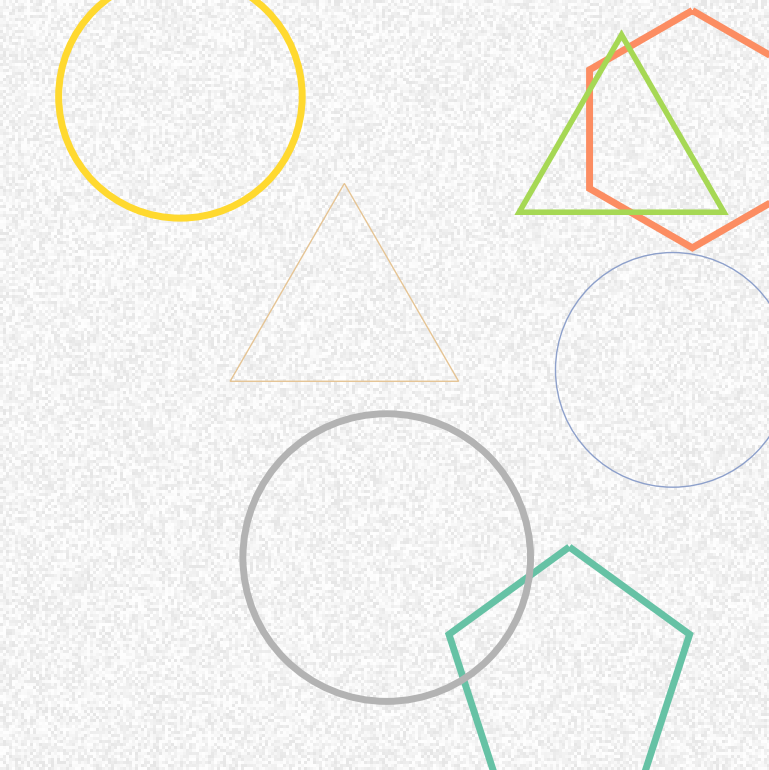[{"shape": "pentagon", "thickness": 2.5, "radius": 0.82, "center": [0.739, 0.125]}, {"shape": "hexagon", "thickness": 2.5, "radius": 0.77, "center": [0.899, 0.832]}, {"shape": "circle", "thickness": 0.5, "radius": 0.76, "center": [0.874, 0.52]}, {"shape": "triangle", "thickness": 2, "radius": 0.77, "center": [0.807, 0.801]}, {"shape": "circle", "thickness": 2.5, "radius": 0.79, "center": [0.234, 0.875]}, {"shape": "triangle", "thickness": 0.5, "radius": 0.86, "center": [0.447, 0.59]}, {"shape": "circle", "thickness": 2.5, "radius": 0.93, "center": [0.502, 0.276]}]